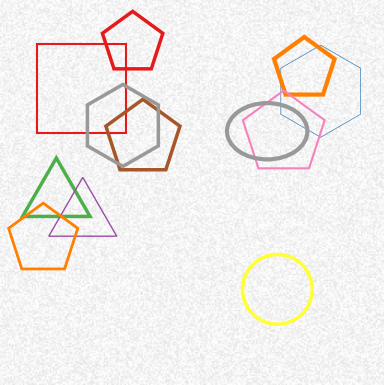[{"shape": "square", "thickness": 1.5, "radius": 0.58, "center": [0.211, 0.771]}, {"shape": "pentagon", "thickness": 2.5, "radius": 0.41, "center": [0.345, 0.888]}, {"shape": "hexagon", "thickness": 0.5, "radius": 0.6, "center": [0.833, 0.763]}, {"shape": "triangle", "thickness": 2.5, "radius": 0.51, "center": [0.146, 0.488]}, {"shape": "triangle", "thickness": 1, "radius": 0.51, "center": [0.215, 0.437]}, {"shape": "pentagon", "thickness": 2, "radius": 0.47, "center": [0.112, 0.378]}, {"shape": "pentagon", "thickness": 3, "radius": 0.41, "center": [0.79, 0.821]}, {"shape": "circle", "thickness": 2.5, "radius": 0.45, "center": [0.72, 0.248]}, {"shape": "pentagon", "thickness": 2.5, "radius": 0.51, "center": [0.371, 0.641]}, {"shape": "pentagon", "thickness": 1.5, "radius": 0.56, "center": [0.737, 0.653]}, {"shape": "hexagon", "thickness": 2.5, "radius": 0.53, "center": [0.319, 0.674]}, {"shape": "oval", "thickness": 3, "radius": 0.52, "center": [0.694, 0.659]}]